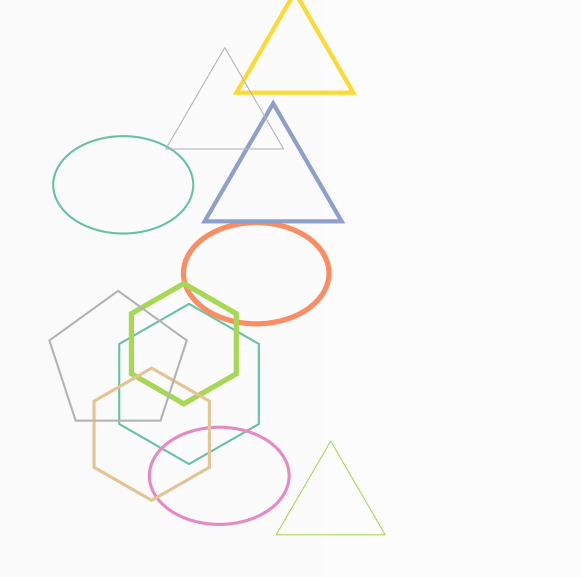[{"shape": "hexagon", "thickness": 1, "radius": 0.69, "center": [0.325, 0.334]}, {"shape": "oval", "thickness": 1, "radius": 0.6, "center": [0.212, 0.679]}, {"shape": "oval", "thickness": 2.5, "radius": 0.63, "center": [0.441, 0.526]}, {"shape": "triangle", "thickness": 2, "radius": 0.68, "center": [0.47, 0.684]}, {"shape": "oval", "thickness": 1.5, "radius": 0.6, "center": [0.377, 0.175]}, {"shape": "hexagon", "thickness": 2.5, "radius": 0.52, "center": [0.316, 0.404]}, {"shape": "triangle", "thickness": 0.5, "radius": 0.54, "center": [0.569, 0.127]}, {"shape": "triangle", "thickness": 2, "radius": 0.58, "center": [0.507, 0.897]}, {"shape": "hexagon", "thickness": 1.5, "radius": 0.57, "center": [0.261, 0.247]}, {"shape": "pentagon", "thickness": 1, "radius": 0.62, "center": [0.203, 0.371]}, {"shape": "triangle", "thickness": 0.5, "radius": 0.59, "center": [0.387, 0.8]}]